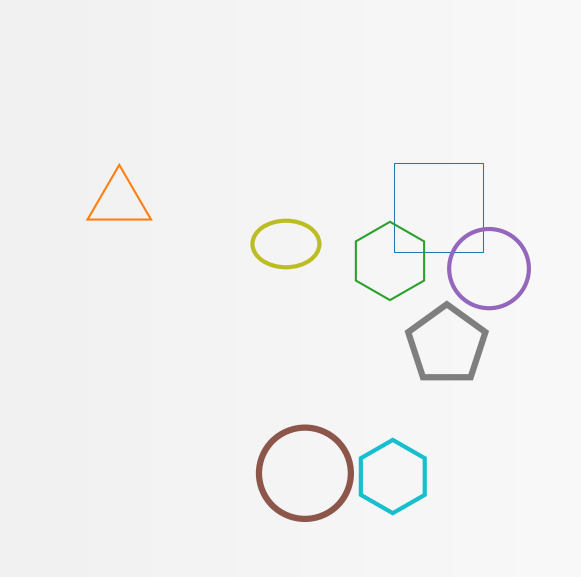[{"shape": "square", "thickness": 0.5, "radius": 0.38, "center": [0.754, 0.64]}, {"shape": "triangle", "thickness": 1, "radius": 0.32, "center": [0.205, 0.651]}, {"shape": "hexagon", "thickness": 1, "radius": 0.34, "center": [0.671, 0.547]}, {"shape": "circle", "thickness": 2, "radius": 0.34, "center": [0.841, 0.534]}, {"shape": "circle", "thickness": 3, "radius": 0.4, "center": [0.525, 0.18]}, {"shape": "pentagon", "thickness": 3, "radius": 0.35, "center": [0.769, 0.402]}, {"shape": "oval", "thickness": 2, "radius": 0.29, "center": [0.492, 0.577]}, {"shape": "hexagon", "thickness": 2, "radius": 0.32, "center": [0.676, 0.174]}]